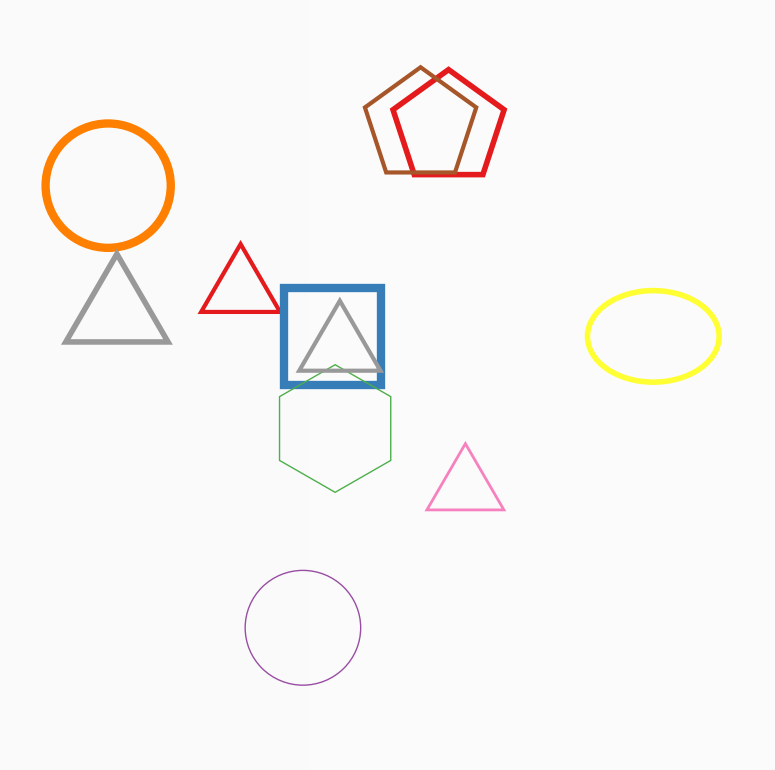[{"shape": "triangle", "thickness": 1.5, "radius": 0.29, "center": [0.31, 0.624]}, {"shape": "pentagon", "thickness": 2, "radius": 0.38, "center": [0.579, 0.834]}, {"shape": "square", "thickness": 3, "radius": 0.31, "center": [0.429, 0.563]}, {"shape": "hexagon", "thickness": 0.5, "radius": 0.41, "center": [0.432, 0.443]}, {"shape": "circle", "thickness": 0.5, "radius": 0.37, "center": [0.391, 0.185]}, {"shape": "circle", "thickness": 3, "radius": 0.4, "center": [0.14, 0.759]}, {"shape": "oval", "thickness": 2, "radius": 0.42, "center": [0.843, 0.563]}, {"shape": "pentagon", "thickness": 1.5, "radius": 0.38, "center": [0.543, 0.837]}, {"shape": "triangle", "thickness": 1, "radius": 0.29, "center": [0.601, 0.366]}, {"shape": "triangle", "thickness": 1.5, "radius": 0.3, "center": [0.439, 0.549]}, {"shape": "triangle", "thickness": 2, "radius": 0.38, "center": [0.151, 0.594]}]